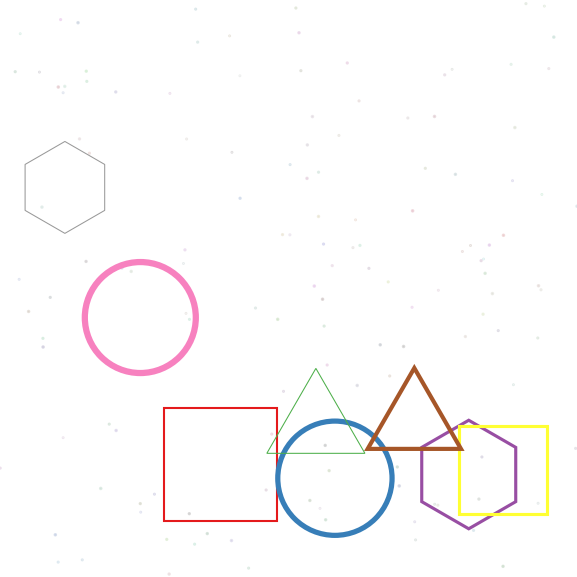[{"shape": "square", "thickness": 1, "radius": 0.49, "center": [0.381, 0.195]}, {"shape": "circle", "thickness": 2.5, "radius": 0.49, "center": [0.58, 0.171]}, {"shape": "triangle", "thickness": 0.5, "radius": 0.49, "center": [0.547, 0.263]}, {"shape": "hexagon", "thickness": 1.5, "radius": 0.47, "center": [0.812, 0.177]}, {"shape": "square", "thickness": 1.5, "radius": 0.39, "center": [0.871, 0.185]}, {"shape": "triangle", "thickness": 2, "radius": 0.47, "center": [0.717, 0.268]}, {"shape": "circle", "thickness": 3, "radius": 0.48, "center": [0.243, 0.449]}, {"shape": "hexagon", "thickness": 0.5, "radius": 0.4, "center": [0.112, 0.675]}]